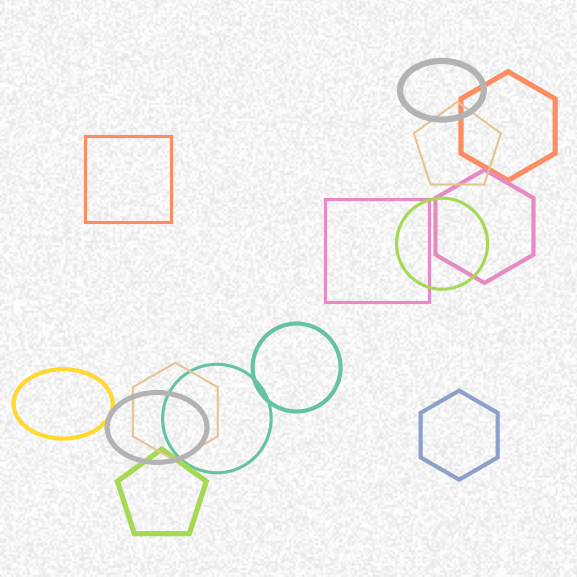[{"shape": "circle", "thickness": 1.5, "radius": 0.47, "center": [0.376, 0.274]}, {"shape": "circle", "thickness": 2, "radius": 0.38, "center": [0.514, 0.363]}, {"shape": "hexagon", "thickness": 2.5, "radius": 0.47, "center": [0.88, 0.781]}, {"shape": "square", "thickness": 1.5, "radius": 0.37, "center": [0.221, 0.689]}, {"shape": "hexagon", "thickness": 2, "radius": 0.39, "center": [0.795, 0.246]}, {"shape": "square", "thickness": 1.5, "radius": 0.45, "center": [0.653, 0.565]}, {"shape": "hexagon", "thickness": 2, "radius": 0.49, "center": [0.839, 0.607]}, {"shape": "circle", "thickness": 1.5, "radius": 0.39, "center": [0.765, 0.577]}, {"shape": "pentagon", "thickness": 2.5, "radius": 0.4, "center": [0.28, 0.141]}, {"shape": "oval", "thickness": 2, "radius": 0.43, "center": [0.109, 0.3]}, {"shape": "hexagon", "thickness": 1, "radius": 0.42, "center": [0.304, 0.286]}, {"shape": "pentagon", "thickness": 1, "radius": 0.4, "center": [0.792, 0.744]}, {"shape": "oval", "thickness": 3, "radius": 0.36, "center": [0.765, 0.843]}, {"shape": "oval", "thickness": 2.5, "radius": 0.43, "center": [0.272, 0.259]}]